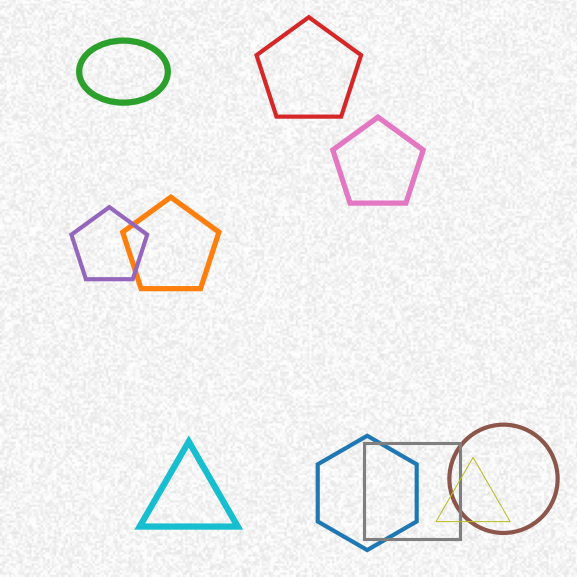[{"shape": "hexagon", "thickness": 2, "radius": 0.49, "center": [0.636, 0.146]}, {"shape": "pentagon", "thickness": 2.5, "radius": 0.44, "center": [0.296, 0.57]}, {"shape": "oval", "thickness": 3, "radius": 0.38, "center": [0.214, 0.875]}, {"shape": "pentagon", "thickness": 2, "radius": 0.48, "center": [0.535, 0.874]}, {"shape": "pentagon", "thickness": 2, "radius": 0.35, "center": [0.189, 0.571]}, {"shape": "circle", "thickness": 2, "radius": 0.47, "center": [0.872, 0.17]}, {"shape": "pentagon", "thickness": 2.5, "radius": 0.41, "center": [0.655, 0.714]}, {"shape": "square", "thickness": 1.5, "radius": 0.42, "center": [0.714, 0.149]}, {"shape": "triangle", "thickness": 0.5, "radius": 0.37, "center": [0.819, 0.133]}, {"shape": "triangle", "thickness": 3, "radius": 0.49, "center": [0.327, 0.136]}]